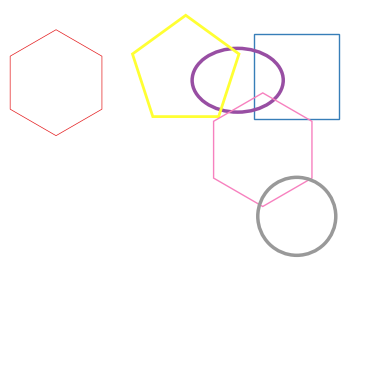[{"shape": "hexagon", "thickness": 0.5, "radius": 0.69, "center": [0.146, 0.785]}, {"shape": "square", "thickness": 1, "radius": 0.55, "center": [0.77, 0.802]}, {"shape": "oval", "thickness": 2.5, "radius": 0.59, "center": [0.617, 0.792]}, {"shape": "pentagon", "thickness": 2, "radius": 0.73, "center": [0.482, 0.815]}, {"shape": "hexagon", "thickness": 1, "radius": 0.74, "center": [0.683, 0.611]}, {"shape": "circle", "thickness": 2.5, "radius": 0.51, "center": [0.771, 0.438]}]